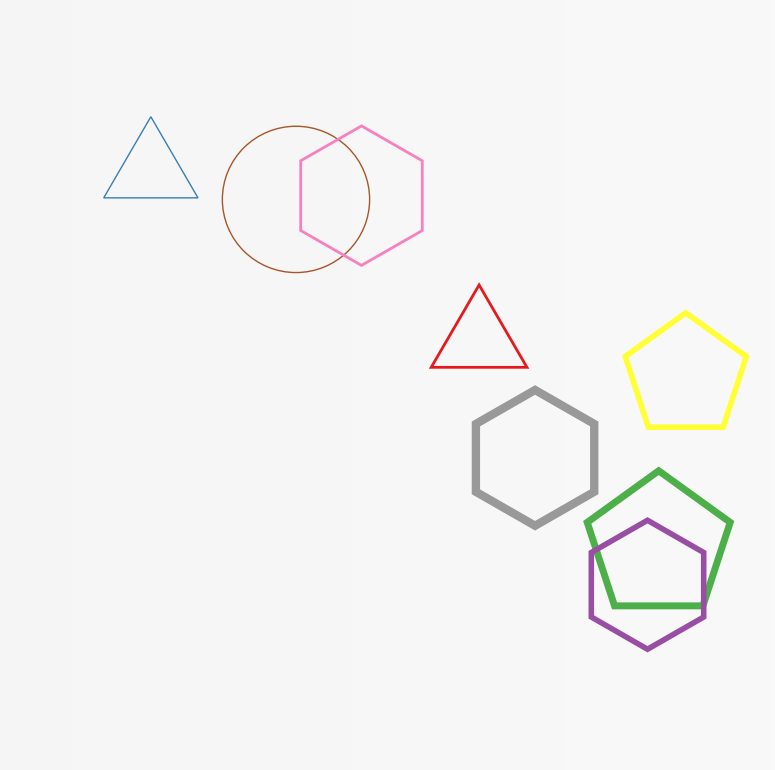[{"shape": "triangle", "thickness": 1, "radius": 0.36, "center": [0.618, 0.559]}, {"shape": "triangle", "thickness": 0.5, "radius": 0.35, "center": [0.195, 0.778]}, {"shape": "pentagon", "thickness": 2.5, "radius": 0.48, "center": [0.85, 0.292]}, {"shape": "hexagon", "thickness": 2, "radius": 0.42, "center": [0.835, 0.241]}, {"shape": "pentagon", "thickness": 2, "radius": 0.41, "center": [0.885, 0.512]}, {"shape": "circle", "thickness": 0.5, "radius": 0.48, "center": [0.382, 0.741]}, {"shape": "hexagon", "thickness": 1, "radius": 0.45, "center": [0.466, 0.746]}, {"shape": "hexagon", "thickness": 3, "radius": 0.44, "center": [0.69, 0.405]}]